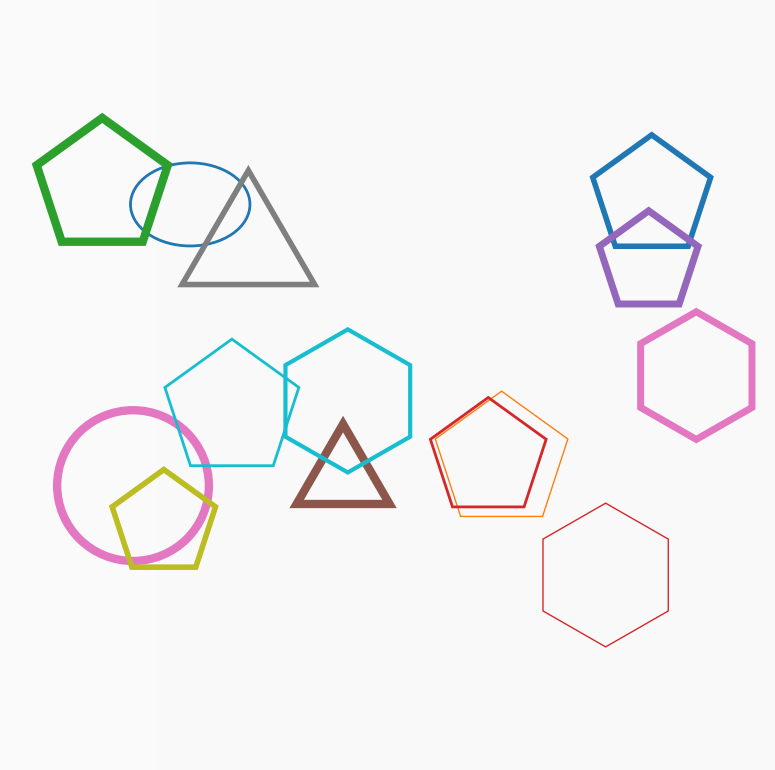[{"shape": "pentagon", "thickness": 2, "radius": 0.4, "center": [0.841, 0.745]}, {"shape": "oval", "thickness": 1, "radius": 0.39, "center": [0.245, 0.735]}, {"shape": "pentagon", "thickness": 0.5, "radius": 0.45, "center": [0.647, 0.402]}, {"shape": "pentagon", "thickness": 3, "radius": 0.44, "center": [0.132, 0.758]}, {"shape": "hexagon", "thickness": 0.5, "radius": 0.47, "center": [0.781, 0.253]}, {"shape": "pentagon", "thickness": 1, "radius": 0.39, "center": [0.63, 0.405]}, {"shape": "pentagon", "thickness": 2.5, "radius": 0.33, "center": [0.837, 0.659]}, {"shape": "triangle", "thickness": 3, "radius": 0.35, "center": [0.443, 0.38]}, {"shape": "hexagon", "thickness": 2.5, "radius": 0.41, "center": [0.898, 0.512]}, {"shape": "circle", "thickness": 3, "radius": 0.49, "center": [0.172, 0.369]}, {"shape": "triangle", "thickness": 2, "radius": 0.49, "center": [0.32, 0.68]}, {"shape": "pentagon", "thickness": 2, "radius": 0.35, "center": [0.211, 0.32]}, {"shape": "hexagon", "thickness": 1.5, "radius": 0.46, "center": [0.449, 0.479]}, {"shape": "pentagon", "thickness": 1, "radius": 0.45, "center": [0.299, 0.469]}]